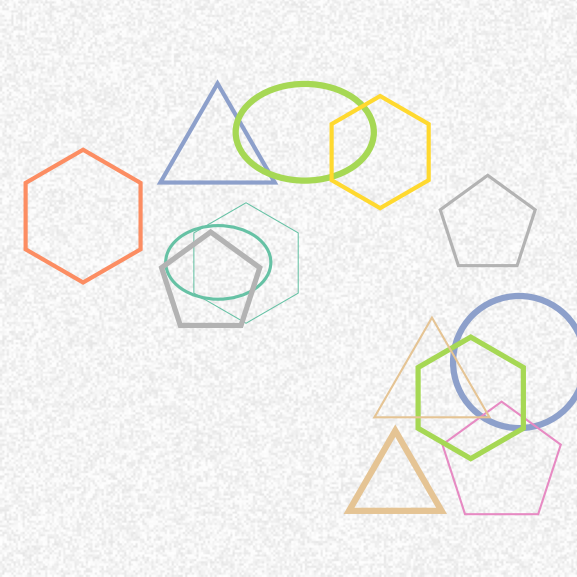[{"shape": "oval", "thickness": 1.5, "radius": 0.46, "center": [0.378, 0.545]}, {"shape": "hexagon", "thickness": 0.5, "radius": 0.52, "center": [0.426, 0.544]}, {"shape": "hexagon", "thickness": 2, "radius": 0.57, "center": [0.144, 0.625]}, {"shape": "circle", "thickness": 3, "radius": 0.57, "center": [0.899, 0.372]}, {"shape": "triangle", "thickness": 2, "radius": 0.57, "center": [0.377, 0.74]}, {"shape": "pentagon", "thickness": 1, "radius": 0.54, "center": [0.869, 0.196]}, {"shape": "oval", "thickness": 3, "radius": 0.6, "center": [0.528, 0.77]}, {"shape": "hexagon", "thickness": 2.5, "radius": 0.53, "center": [0.815, 0.31]}, {"shape": "hexagon", "thickness": 2, "radius": 0.49, "center": [0.658, 0.736]}, {"shape": "triangle", "thickness": 3, "radius": 0.46, "center": [0.684, 0.161]}, {"shape": "triangle", "thickness": 1, "radius": 0.58, "center": [0.748, 0.334]}, {"shape": "pentagon", "thickness": 1.5, "radius": 0.43, "center": [0.845, 0.609]}, {"shape": "pentagon", "thickness": 2.5, "radius": 0.45, "center": [0.365, 0.508]}]